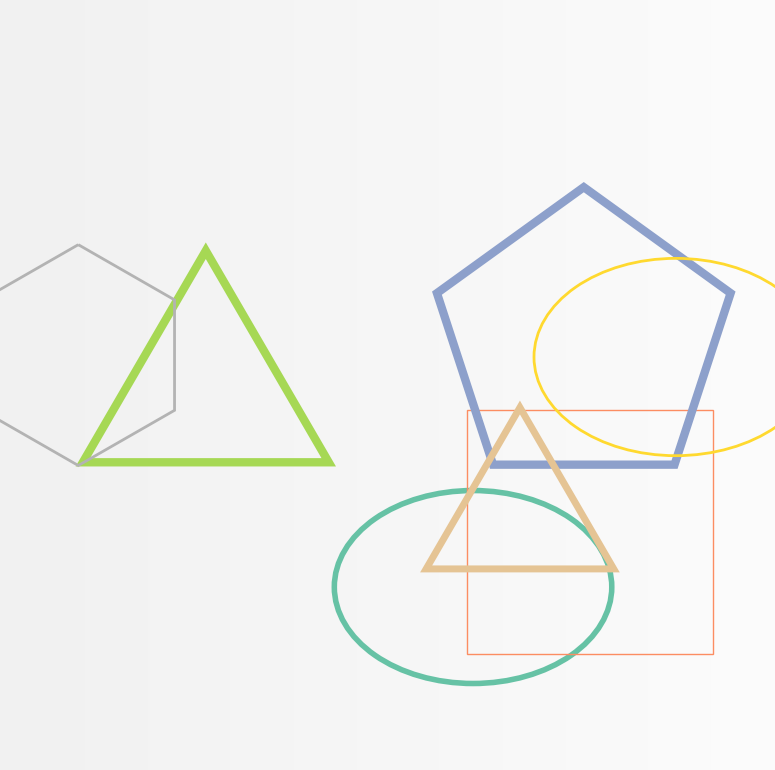[{"shape": "oval", "thickness": 2, "radius": 0.9, "center": [0.61, 0.238]}, {"shape": "square", "thickness": 0.5, "radius": 0.79, "center": [0.762, 0.309]}, {"shape": "pentagon", "thickness": 3, "radius": 1.0, "center": [0.753, 0.558]}, {"shape": "triangle", "thickness": 3, "radius": 0.92, "center": [0.266, 0.491]}, {"shape": "oval", "thickness": 1, "radius": 0.92, "center": [0.872, 0.536]}, {"shape": "triangle", "thickness": 2.5, "radius": 0.7, "center": [0.671, 0.331]}, {"shape": "hexagon", "thickness": 1, "radius": 0.72, "center": [0.101, 0.539]}]